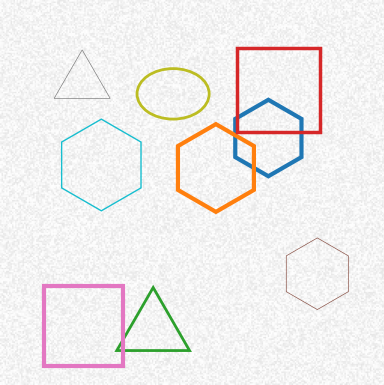[{"shape": "hexagon", "thickness": 3, "radius": 0.5, "center": [0.697, 0.642]}, {"shape": "hexagon", "thickness": 3, "radius": 0.57, "center": [0.561, 0.564]}, {"shape": "triangle", "thickness": 2, "radius": 0.55, "center": [0.398, 0.144]}, {"shape": "square", "thickness": 2.5, "radius": 0.54, "center": [0.724, 0.766]}, {"shape": "hexagon", "thickness": 0.5, "radius": 0.47, "center": [0.824, 0.289]}, {"shape": "square", "thickness": 3, "radius": 0.52, "center": [0.217, 0.154]}, {"shape": "triangle", "thickness": 0.5, "radius": 0.42, "center": [0.213, 0.786]}, {"shape": "oval", "thickness": 2, "radius": 0.47, "center": [0.45, 0.756]}, {"shape": "hexagon", "thickness": 1, "radius": 0.6, "center": [0.263, 0.572]}]